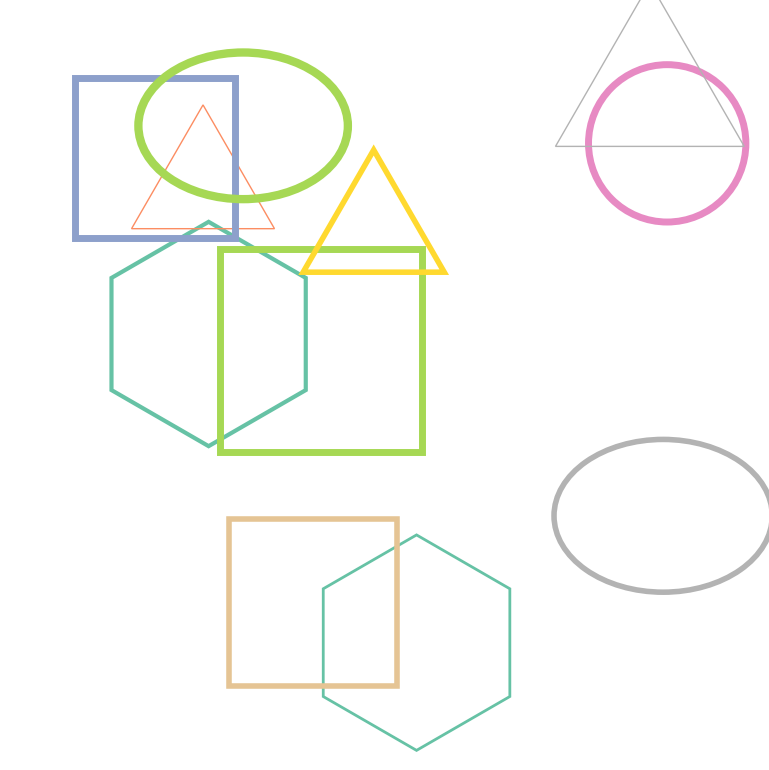[{"shape": "hexagon", "thickness": 1.5, "radius": 0.73, "center": [0.271, 0.566]}, {"shape": "hexagon", "thickness": 1, "radius": 0.7, "center": [0.541, 0.165]}, {"shape": "triangle", "thickness": 0.5, "radius": 0.54, "center": [0.264, 0.757]}, {"shape": "square", "thickness": 2.5, "radius": 0.52, "center": [0.202, 0.795]}, {"shape": "circle", "thickness": 2.5, "radius": 0.51, "center": [0.866, 0.814]}, {"shape": "oval", "thickness": 3, "radius": 0.68, "center": [0.316, 0.837]}, {"shape": "square", "thickness": 2.5, "radius": 0.66, "center": [0.417, 0.545]}, {"shape": "triangle", "thickness": 2, "radius": 0.53, "center": [0.485, 0.699]}, {"shape": "square", "thickness": 2, "radius": 0.54, "center": [0.407, 0.217]}, {"shape": "oval", "thickness": 2, "radius": 0.71, "center": [0.861, 0.33]}, {"shape": "triangle", "thickness": 0.5, "radius": 0.71, "center": [0.844, 0.881]}]